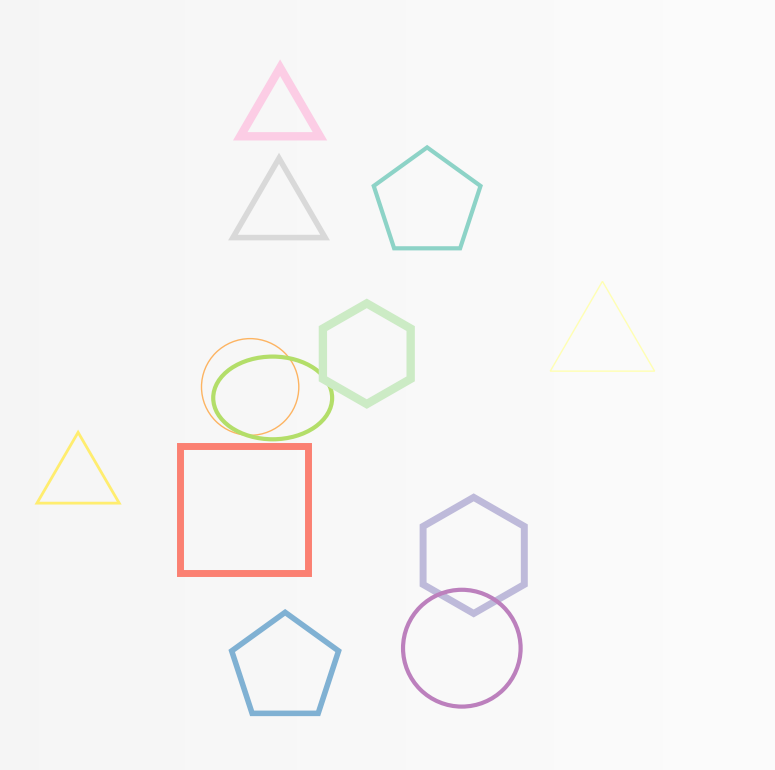[{"shape": "pentagon", "thickness": 1.5, "radius": 0.36, "center": [0.551, 0.736]}, {"shape": "triangle", "thickness": 0.5, "radius": 0.39, "center": [0.777, 0.557]}, {"shape": "hexagon", "thickness": 2.5, "radius": 0.38, "center": [0.611, 0.279]}, {"shape": "square", "thickness": 2.5, "radius": 0.41, "center": [0.315, 0.338]}, {"shape": "pentagon", "thickness": 2, "radius": 0.36, "center": [0.368, 0.132]}, {"shape": "circle", "thickness": 0.5, "radius": 0.31, "center": [0.323, 0.497]}, {"shape": "oval", "thickness": 1.5, "radius": 0.38, "center": [0.352, 0.483]}, {"shape": "triangle", "thickness": 3, "radius": 0.3, "center": [0.361, 0.853]}, {"shape": "triangle", "thickness": 2, "radius": 0.34, "center": [0.36, 0.726]}, {"shape": "circle", "thickness": 1.5, "radius": 0.38, "center": [0.596, 0.158]}, {"shape": "hexagon", "thickness": 3, "radius": 0.33, "center": [0.473, 0.541]}, {"shape": "triangle", "thickness": 1, "radius": 0.31, "center": [0.101, 0.377]}]